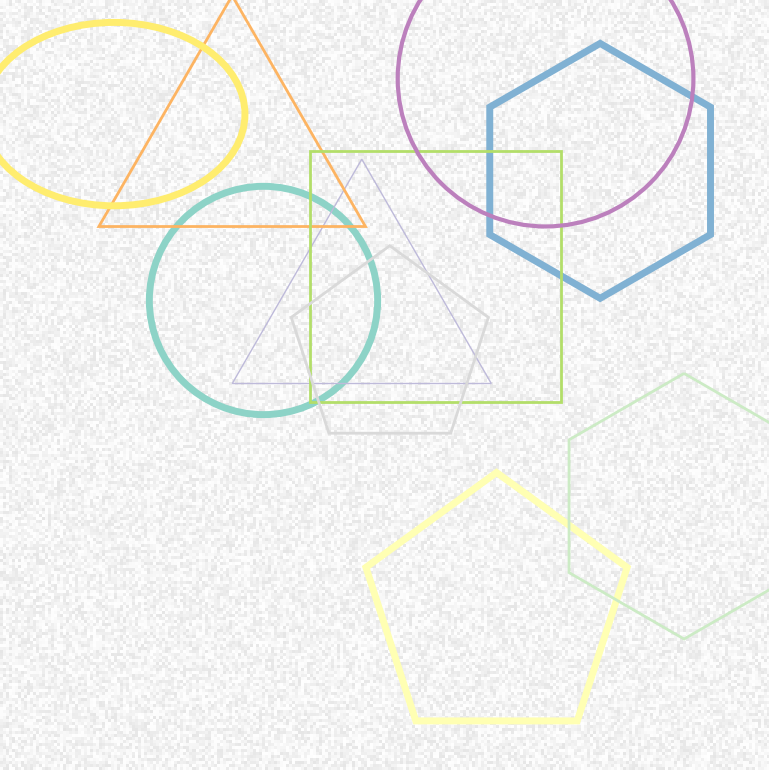[{"shape": "circle", "thickness": 2.5, "radius": 0.74, "center": [0.342, 0.61]}, {"shape": "pentagon", "thickness": 2.5, "radius": 0.89, "center": [0.645, 0.208]}, {"shape": "triangle", "thickness": 0.5, "radius": 0.97, "center": [0.47, 0.599]}, {"shape": "hexagon", "thickness": 2.5, "radius": 0.83, "center": [0.779, 0.778]}, {"shape": "triangle", "thickness": 1, "radius": 1.0, "center": [0.302, 0.806]}, {"shape": "square", "thickness": 1, "radius": 0.82, "center": [0.566, 0.641]}, {"shape": "pentagon", "thickness": 1, "radius": 0.67, "center": [0.506, 0.546]}, {"shape": "circle", "thickness": 1.5, "radius": 0.96, "center": [0.709, 0.898]}, {"shape": "hexagon", "thickness": 1, "radius": 0.86, "center": [0.888, 0.343]}, {"shape": "oval", "thickness": 2.5, "radius": 0.85, "center": [0.148, 0.852]}]